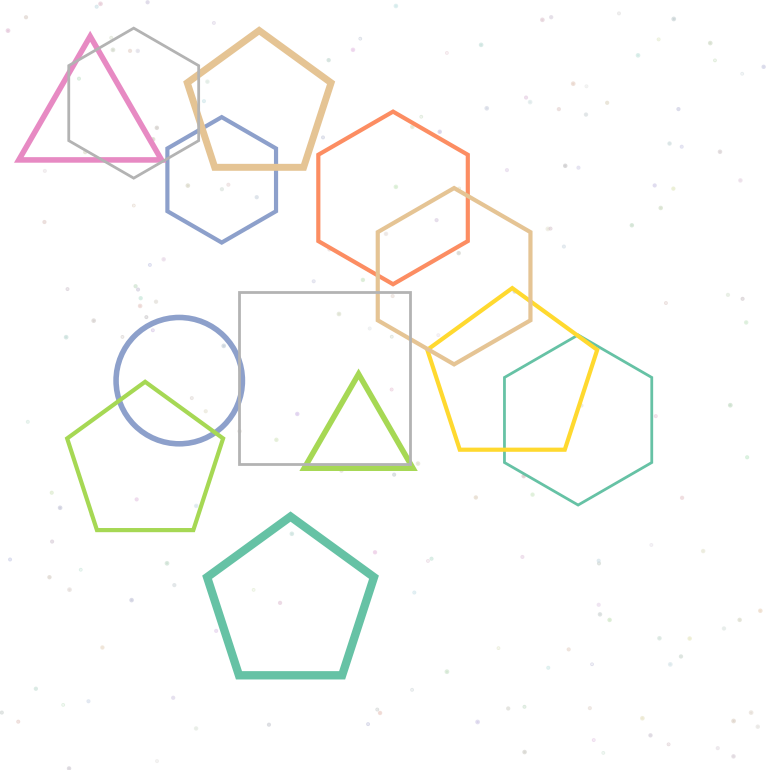[{"shape": "pentagon", "thickness": 3, "radius": 0.57, "center": [0.377, 0.215]}, {"shape": "hexagon", "thickness": 1, "radius": 0.55, "center": [0.751, 0.455]}, {"shape": "hexagon", "thickness": 1.5, "radius": 0.56, "center": [0.51, 0.743]}, {"shape": "hexagon", "thickness": 1.5, "radius": 0.41, "center": [0.288, 0.766]}, {"shape": "circle", "thickness": 2, "radius": 0.41, "center": [0.233, 0.506]}, {"shape": "triangle", "thickness": 2, "radius": 0.54, "center": [0.117, 0.846]}, {"shape": "pentagon", "thickness": 1.5, "radius": 0.53, "center": [0.188, 0.398]}, {"shape": "triangle", "thickness": 2, "radius": 0.41, "center": [0.466, 0.433]}, {"shape": "pentagon", "thickness": 1.5, "radius": 0.58, "center": [0.665, 0.51]}, {"shape": "pentagon", "thickness": 2.5, "radius": 0.49, "center": [0.337, 0.862]}, {"shape": "hexagon", "thickness": 1.5, "radius": 0.57, "center": [0.59, 0.641]}, {"shape": "hexagon", "thickness": 1, "radius": 0.49, "center": [0.174, 0.866]}, {"shape": "square", "thickness": 1, "radius": 0.56, "center": [0.421, 0.509]}]